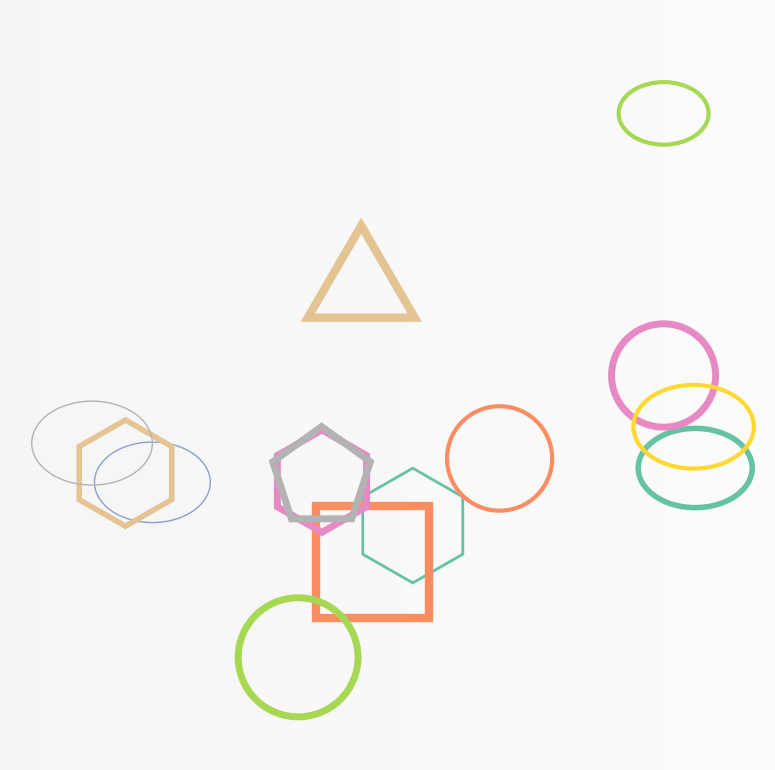[{"shape": "hexagon", "thickness": 1, "radius": 0.37, "center": [0.533, 0.317]}, {"shape": "oval", "thickness": 2, "radius": 0.37, "center": [0.897, 0.392]}, {"shape": "circle", "thickness": 1.5, "radius": 0.34, "center": [0.645, 0.405]}, {"shape": "square", "thickness": 3, "radius": 0.36, "center": [0.481, 0.27]}, {"shape": "oval", "thickness": 0.5, "radius": 0.37, "center": [0.197, 0.374]}, {"shape": "hexagon", "thickness": 2.5, "radius": 0.33, "center": [0.415, 0.375]}, {"shape": "circle", "thickness": 2.5, "radius": 0.34, "center": [0.856, 0.512]}, {"shape": "circle", "thickness": 2.5, "radius": 0.39, "center": [0.385, 0.146]}, {"shape": "oval", "thickness": 1.5, "radius": 0.29, "center": [0.856, 0.853]}, {"shape": "oval", "thickness": 1.5, "radius": 0.39, "center": [0.895, 0.446]}, {"shape": "hexagon", "thickness": 2, "radius": 0.34, "center": [0.162, 0.386]}, {"shape": "triangle", "thickness": 3, "radius": 0.4, "center": [0.466, 0.627]}, {"shape": "pentagon", "thickness": 2.5, "radius": 0.33, "center": [0.415, 0.38]}, {"shape": "oval", "thickness": 0.5, "radius": 0.39, "center": [0.119, 0.425]}]